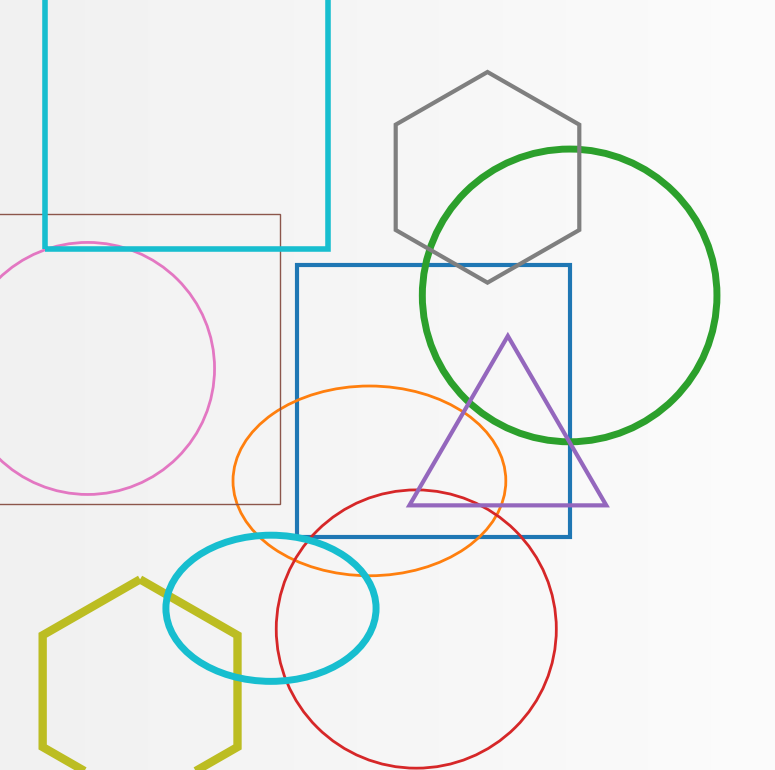[{"shape": "square", "thickness": 1.5, "radius": 0.88, "center": [0.559, 0.479]}, {"shape": "oval", "thickness": 1, "radius": 0.88, "center": [0.477, 0.375]}, {"shape": "circle", "thickness": 2.5, "radius": 0.95, "center": [0.735, 0.616]}, {"shape": "circle", "thickness": 1, "radius": 0.9, "center": [0.537, 0.183]}, {"shape": "triangle", "thickness": 1.5, "radius": 0.73, "center": [0.655, 0.417]}, {"shape": "square", "thickness": 0.5, "radius": 0.94, "center": [0.173, 0.534]}, {"shape": "circle", "thickness": 1, "radius": 0.82, "center": [0.113, 0.521]}, {"shape": "hexagon", "thickness": 1.5, "radius": 0.68, "center": [0.629, 0.77]}, {"shape": "hexagon", "thickness": 3, "radius": 0.73, "center": [0.181, 0.102]}, {"shape": "oval", "thickness": 2.5, "radius": 0.68, "center": [0.35, 0.21]}, {"shape": "square", "thickness": 2, "radius": 0.91, "center": [0.24, 0.859]}]